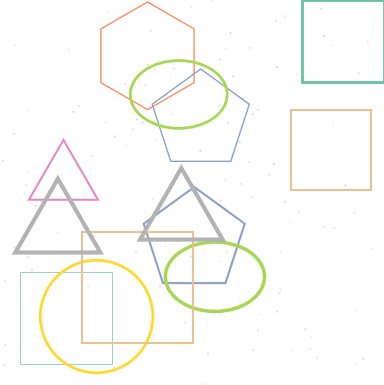[{"shape": "square", "thickness": 2, "radius": 0.54, "center": [0.89, 0.894]}, {"shape": "square", "thickness": 0.5, "radius": 0.59, "center": [0.171, 0.174]}, {"shape": "hexagon", "thickness": 1, "radius": 0.7, "center": [0.383, 0.855]}, {"shape": "pentagon", "thickness": 1.5, "radius": 0.69, "center": [0.504, 0.376]}, {"shape": "pentagon", "thickness": 1, "radius": 0.66, "center": [0.521, 0.688]}, {"shape": "triangle", "thickness": 1.5, "radius": 0.52, "center": [0.165, 0.533]}, {"shape": "oval", "thickness": 2, "radius": 0.63, "center": [0.464, 0.755]}, {"shape": "oval", "thickness": 2.5, "radius": 0.64, "center": [0.558, 0.281]}, {"shape": "circle", "thickness": 2, "radius": 0.73, "center": [0.251, 0.178]}, {"shape": "square", "thickness": 1.5, "radius": 0.72, "center": [0.357, 0.253]}, {"shape": "square", "thickness": 1.5, "radius": 0.52, "center": [0.859, 0.611]}, {"shape": "triangle", "thickness": 3, "radius": 0.64, "center": [0.15, 0.408]}, {"shape": "triangle", "thickness": 3, "radius": 0.62, "center": [0.471, 0.44]}]